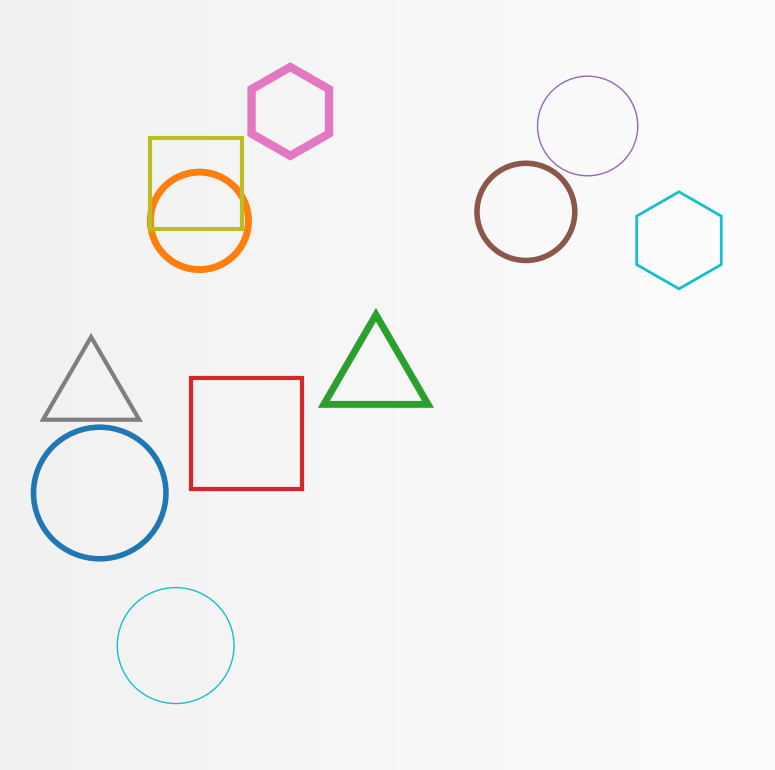[{"shape": "circle", "thickness": 2, "radius": 0.43, "center": [0.129, 0.36]}, {"shape": "circle", "thickness": 2.5, "radius": 0.32, "center": [0.257, 0.713]}, {"shape": "triangle", "thickness": 2.5, "radius": 0.39, "center": [0.485, 0.514]}, {"shape": "square", "thickness": 1.5, "radius": 0.36, "center": [0.318, 0.437]}, {"shape": "circle", "thickness": 0.5, "radius": 0.32, "center": [0.758, 0.836]}, {"shape": "circle", "thickness": 2, "radius": 0.32, "center": [0.679, 0.725]}, {"shape": "hexagon", "thickness": 3, "radius": 0.29, "center": [0.375, 0.855]}, {"shape": "triangle", "thickness": 1.5, "radius": 0.36, "center": [0.118, 0.491]}, {"shape": "square", "thickness": 1.5, "radius": 0.3, "center": [0.253, 0.762]}, {"shape": "hexagon", "thickness": 1, "radius": 0.31, "center": [0.876, 0.688]}, {"shape": "circle", "thickness": 0.5, "radius": 0.38, "center": [0.227, 0.162]}]